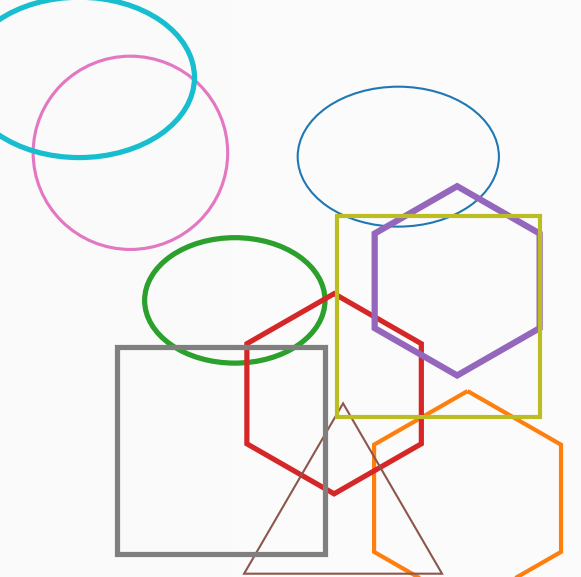[{"shape": "oval", "thickness": 1, "radius": 0.87, "center": [0.685, 0.728]}, {"shape": "hexagon", "thickness": 2, "radius": 0.93, "center": [0.804, 0.136]}, {"shape": "oval", "thickness": 2.5, "radius": 0.78, "center": [0.404, 0.479]}, {"shape": "hexagon", "thickness": 2.5, "radius": 0.87, "center": [0.575, 0.317]}, {"shape": "hexagon", "thickness": 3, "radius": 0.82, "center": [0.786, 0.513]}, {"shape": "triangle", "thickness": 1, "radius": 0.98, "center": [0.59, 0.104]}, {"shape": "circle", "thickness": 1.5, "radius": 0.84, "center": [0.224, 0.735]}, {"shape": "square", "thickness": 2.5, "radius": 0.89, "center": [0.38, 0.219]}, {"shape": "square", "thickness": 2, "radius": 0.87, "center": [0.755, 0.451]}, {"shape": "oval", "thickness": 2.5, "radius": 0.99, "center": [0.136, 0.865]}]